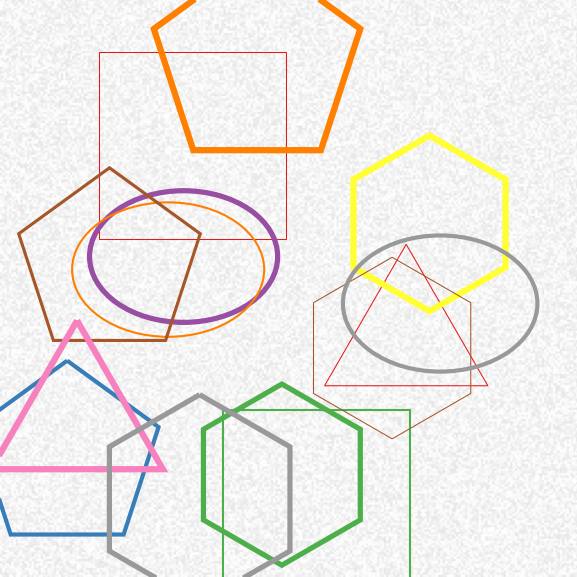[{"shape": "triangle", "thickness": 0.5, "radius": 0.82, "center": [0.703, 0.413]}, {"shape": "square", "thickness": 0.5, "radius": 0.81, "center": [0.333, 0.747]}, {"shape": "pentagon", "thickness": 2, "radius": 0.83, "center": [0.116, 0.208]}, {"shape": "square", "thickness": 1, "radius": 0.81, "center": [0.548, 0.127]}, {"shape": "hexagon", "thickness": 2.5, "radius": 0.78, "center": [0.488, 0.177]}, {"shape": "oval", "thickness": 2.5, "radius": 0.81, "center": [0.318, 0.555]}, {"shape": "oval", "thickness": 1, "radius": 0.83, "center": [0.291, 0.532]}, {"shape": "pentagon", "thickness": 3, "radius": 0.94, "center": [0.445, 0.891]}, {"shape": "hexagon", "thickness": 3, "radius": 0.76, "center": [0.744, 0.612]}, {"shape": "hexagon", "thickness": 0.5, "radius": 0.79, "center": [0.679, 0.396]}, {"shape": "pentagon", "thickness": 1.5, "radius": 0.83, "center": [0.19, 0.543]}, {"shape": "triangle", "thickness": 3, "radius": 0.86, "center": [0.133, 0.272]}, {"shape": "oval", "thickness": 2, "radius": 0.84, "center": [0.762, 0.474]}, {"shape": "hexagon", "thickness": 2.5, "radius": 0.9, "center": [0.346, 0.135]}]